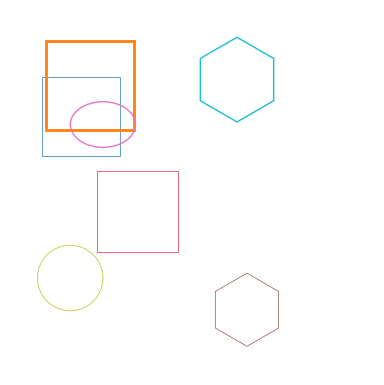[{"shape": "square", "thickness": 0.5, "radius": 0.51, "center": [0.211, 0.697]}, {"shape": "square", "thickness": 2, "radius": 0.57, "center": [0.233, 0.778]}, {"shape": "square", "thickness": 0.5, "radius": 0.53, "center": [0.357, 0.452]}, {"shape": "hexagon", "thickness": 0.5, "radius": 0.47, "center": [0.642, 0.196]}, {"shape": "oval", "thickness": 1, "radius": 0.42, "center": [0.267, 0.676]}, {"shape": "circle", "thickness": 0.5, "radius": 0.43, "center": [0.182, 0.278]}, {"shape": "hexagon", "thickness": 1, "radius": 0.55, "center": [0.616, 0.793]}]